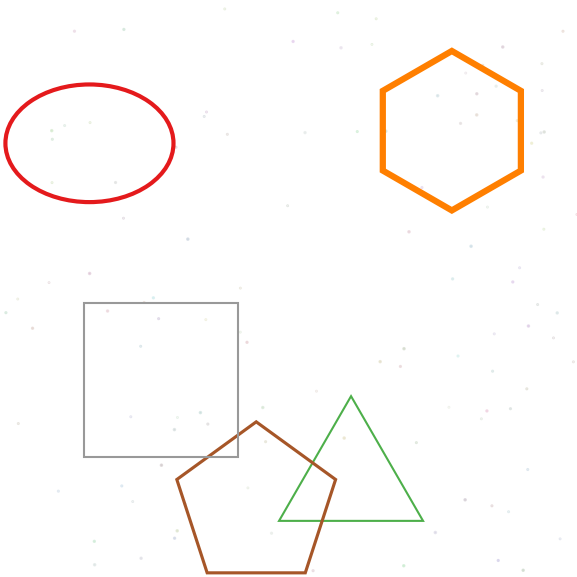[{"shape": "oval", "thickness": 2, "radius": 0.73, "center": [0.155, 0.751]}, {"shape": "triangle", "thickness": 1, "radius": 0.72, "center": [0.608, 0.169]}, {"shape": "hexagon", "thickness": 3, "radius": 0.69, "center": [0.782, 0.773]}, {"shape": "pentagon", "thickness": 1.5, "radius": 0.72, "center": [0.444, 0.124]}, {"shape": "square", "thickness": 1, "radius": 0.67, "center": [0.279, 0.342]}]